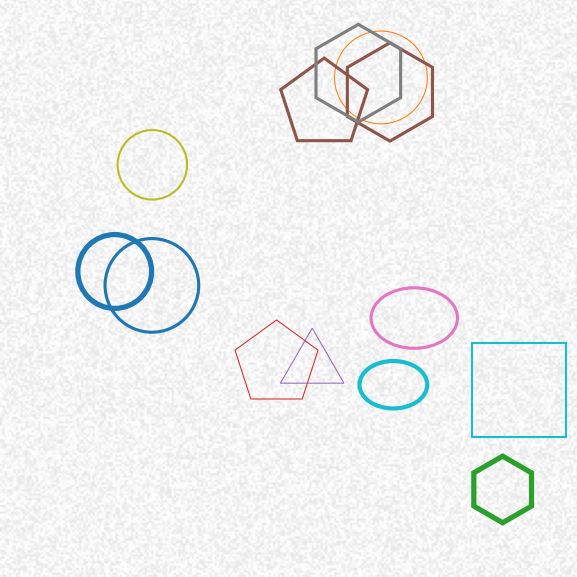[{"shape": "circle", "thickness": 2.5, "radius": 0.32, "center": [0.199, 0.529]}, {"shape": "circle", "thickness": 1.5, "radius": 0.41, "center": [0.263, 0.505]}, {"shape": "circle", "thickness": 0.5, "radius": 0.4, "center": [0.66, 0.865]}, {"shape": "hexagon", "thickness": 2.5, "radius": 0.29, "center": [0.87, 0.152]}, {"shape": "pentagon", "thickness": 0.5, "radius": 0.38, "center": [0.479, 0.369]}, {"shape": "triangle", "thickness": 0.5, "radius": 0.32, "center": [0.541, 0.367]}, {"shape": "pentagon", "thickness": 1.5, "radius": 0.4, "center": [0.561, 0.819]}, {"shape": "hexagon", "thickness": 1.5, "radius": 0.43, "center": [0.675, 0.84]}, {"shape": "oval", "thickness": 1.5, "radius": 0.37, "center": [0.717, 0.448]}, {"shape": "hexagon", "thickness": 1.5, "radius": 0.42, "center": [0.62, 0.872]}, {"shape": "circle", "thickness": 1, "radius": 0.3, "center": [0.264, 0.714]}, {"shape": "square", "thickness": 1, "radius": 0.4, "center": [0.899, 0.324]}, {"shape": "oval", "thickness": 2, "radius": 0.29, "center": [0.681, 0.333]}]